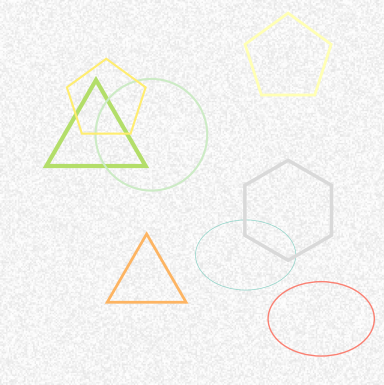[{"shape": "oval", "thickness": 0.5, "radius": 0.65, "center": [0.638, 0.338]}, {"shape": "pentagon", "thickness": 2, "radius": 0.59, "center": [0.748, 0.848]}, {"shape": "oval", "thickness": 1, "radius": 0.69, "center": [0.834, 0.172]}, {"shape": "triangle", "thickness": 2, "radius": 0.59, "center": [0.381, 0.274]}, {"shape": "triangle", "thickness": 3, "radius": 0.74, "center": [0.249, 0.643]}, {"shape": "hexagon", "thickness": 2.5, "radius": 0.65, "center": [0.748, 0.454]}, {"shape": "circle", "thickness": 1.5, "radius": 0.73, "center": [0.393, 0.65]}, {"shape": "pentagon", "thickness": 1.5, "radius": 0.54, "center": [0.276, 0.74]}]